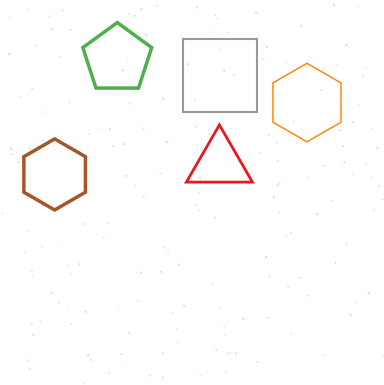[{"shape": "triangle", "thickness": 2, "radius": 0.5, "center": [0.57, 0.577]}, {"shape": "pentagon", "thickness": 2.5, "radius": 0.47, "center": [0.305, 0.847]}, {"shape": "hexagon", "thickness": 1, "radius": 0.51, "center": [0.797, 0.734]}, {"shape": "hexagon", "thickness": 2.5, "radius": 0.46, "center": [0.142, 0.547]}, {"shape": "square", "thickness": 1.5, "radius": 0.48, "center": [0.572, 0.804]}]